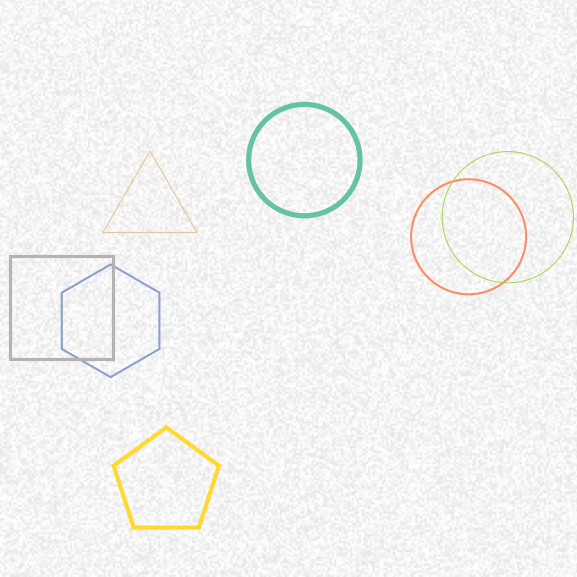[{"shape": "circle", "thickness": 2.5, "radius": 0.48, "center": [0.527, 0.722]}, {"shape": "circle", "thickness": 1, "radius": 0.5, "center": [0.811, 0.589]}, {"shape": "hexagon", "thickness": 1, "radius": 0.49, "center": [0.192, 0.444]}, {"shape": "circle", "thickness": 0.5, "radius": 0.57, "center": [0.879, 0.623]}, {"shape": "pentagon", "thickness": 2, "radius": 0.48, "center": [0.288, 0.163]}, {"shape": "triangle", "thickness": 0.5, "radius": 0.47, "center": [0.26, 0.644]}, {"shape": "square", "thickness": 1.5, "radius": 0.45, "center": [0.107, 0.467]}]